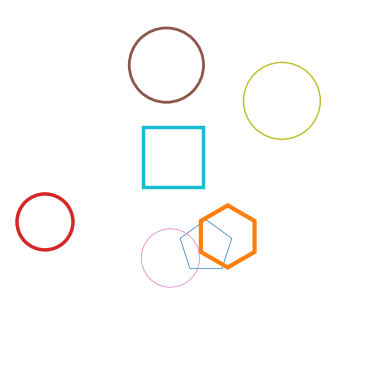[{"shape": "pentagon", "thickness": 0.5, "radius": 0.35, "center": [0.535, 0.359]}, {"shape": "hexagon", "thickness": 3, "radius": 0.4, "center": [0.591, 0.386]}, {"shape": "circle", "thickness": 2.5, "radius": 0.36, "center": [0.117, 0.424]}, {"shape": "circle", "thickness": 2, "radius": 0.48, "center": [0.432, 0.831]}, {"shape": "circle", "thickness": 0.5, "radius": 0.38, "center": [0.443, 0.33]}, {"shape": "circle", "thickness": 1, "radius": 0.5, "center": [0.732, 0.738]}, {"shape": "square", "thickness": 2.5, "radius": 0.39, "center": [0.45, 0.592]}]